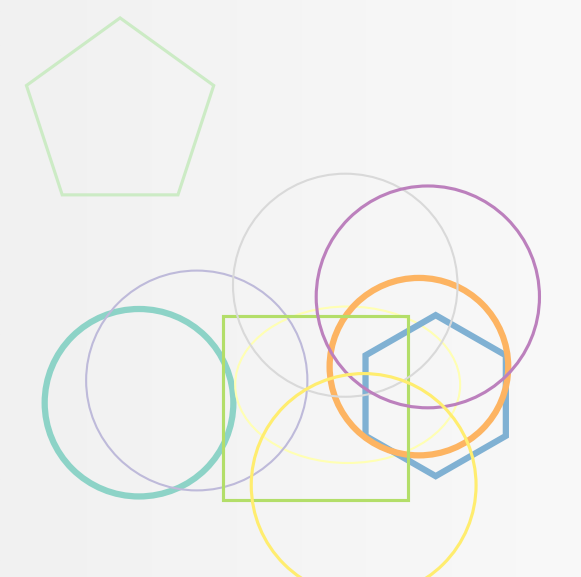[{"shape": "circle", "thickness": 3, "radius": 0.81, "center": [0.239, 0.302]}, {"shape": "oval", "thickness": 1, "radius": 0.97, "center": [0.598, 0.333]}, {"shape": "circle", "thickness": 1, "radius": 0.95, "center": [0.339, 0.34]}, {"shape": "hexagon", "thickness": 3, "radius": 0.7, "center": [0.75, 0.314]}, {"shape": "circle", "thickness": 3, "radius": 0.77, "center": [0.721, 0.364]}, {"shape": "square", "thickness": 1.5, "radius": 0.8, "center": [0.543, 0.292]}, {"shape": "circle", "thickness": 1, "radius": 0.97, "center": [0.594, 0.505]}, {"shape": "circle", "thickness": 1.5, "radius": 0.96, "center": [0.736, 0.485]}, {"shape": "pentagon", "thickness": 1.5, "radius": 0.85, "center": [0.207, 0.799]}, {"shape": "circle", "thickness": 1.5, "radius": 0.97, "center": [0.626, 0.159]}]